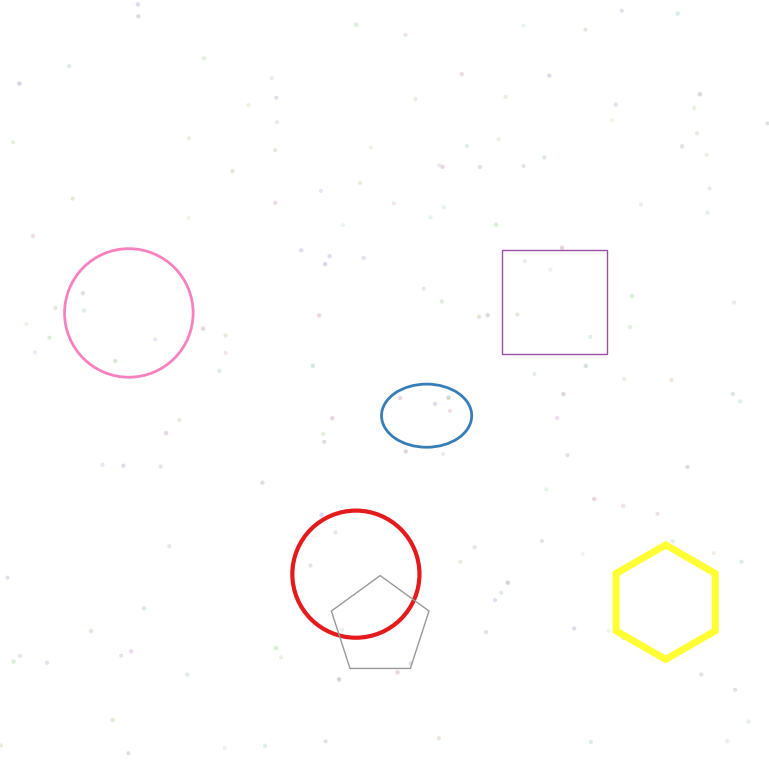[{"shape": "circle", "thickness": 1.5, "radius": 0.41, "center": [0.462, 0.254]}, {"shape": "oval", "thickness": 1, "radius": 0.29, "center": [0.554, 0.46]}, {"shape": "square", "thickness": 0.5, "radius": 0.34, "center": [0.72, 0.608]}, {"shape": "hexagon", "thickness": 2.5, "radius": 0.37, "center": [0.864, 0.218]}, {"shape": "circle", "thickness": 1, "radius": 0.42, "center": [0.167, 0.594]}, {"shape": "pentagon", "thickness": 0.5, "radius": 0.33, "center": [0.494, 0.186]}]